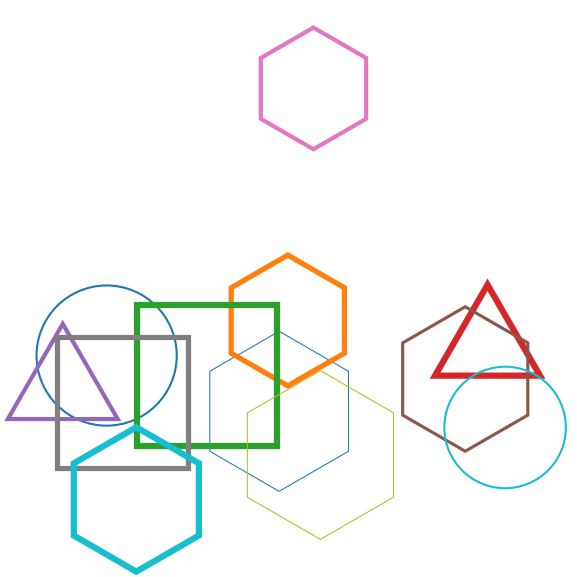[{"shape": "circle", "thickness": 1, "radius": 0.61, "center": [0.185, 0.383]}, {"shape": "hexagon", "thickness": 0.5, "radius": 0.69, "center": [0.483, 0.287]}, {"shape": "hexagon", "thickness": 2.5, "radius": 0.57, "center": [0.498, 0.444]}, {"shape": "square", "thickness": 3, "radius": 0.61, "center": [0.358, 0.349]}, {"shape": "triangle", "thickness": 3, "radius": 0.52, "center": [0.844, 0.401]}, {"shape": "triangle", "thickness": 2, "radius": 0.55, "center": [0.109, 0.328]}, {"shape": "hexagon", "thickness": 1.5, "radius": 0.63, "center": [0.806, 0.343]}, {"shape": "hexagon", "thickness": 2, "radius": 0.53, "center": [0.543, 0.846]}, {"shape": "square", "thickness": 2.5, "radius": 0.57, "center": [0.213, 0.303]}, {"shape": "hexagon", "thickness": 0.5, "radius": 0.73, "center": [0.555, 0.211]}, {"shape": "hexagon", "thickness": 3, "radius": 0.63, "center": [0.236, 0.134]}, {"shape": "circle", "thickness": 1, "radius": 0.53, "center": [0.875, 0.259]}]